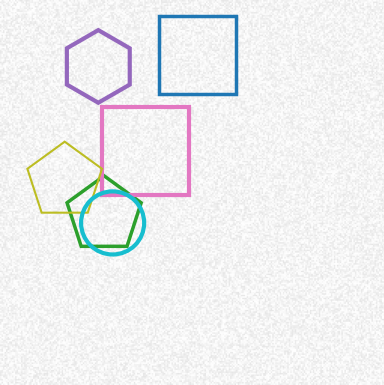[{"shape": "square", "thickness": 2.5, "radius": 0.5, "center": [0.513, 0.857]}, {"shape": "pentagon", "thickness": 2.5, "radius": 0.51, "center": [0.27, 0.442]}, {"shape": "hexagon", "thickness": 3, "radius": 0.47, "center": [0.255, 0.827]}, {"shape": "square", "thickness": 3, "radius": 0.57, "center": [0.378, 0.608]}, {"shape": "pentagon", "thickness": 1.5, "radius": 0.51, "center": [0.168, 0.53]}, {"shape": "circle", "thickness": 3, "radius": 0.41, "center": [0.293, 0.421]}]